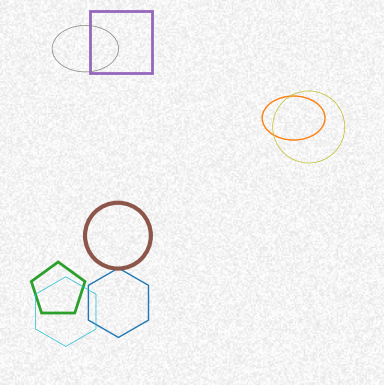[{"shape": "hexagon", "thickness": 1, "radius": 0.45, "center": [0.308, 0.214]}, {"shape": "oval", "thickness": 1, "radius": 0.41, "center": [0.763, 0.693]}, {"shape": "pentagon", "thickness": 2, "radius": 0.37, "center": [0.151, 0.246]}, {"shape": "square", "thickness": 2, "radius": 0.4, "center": [0.315, 0.891]}, {"shape": "circle", "thickness": 3, "radius": 0.43, "center": [0.306, 0.388]}, {"shape": "oval", "thickness": 0.5, "radius": 0.43, "center": [0.222, 0.874]}, {"shape": "circle", "thickness": 0.5, "radius": 0.47, "center": [0.802, 0.67]}, {"shape": "hexagon", "thickness": 0.5, "radius": 0.45, "center": [0.171, 0.191]}]